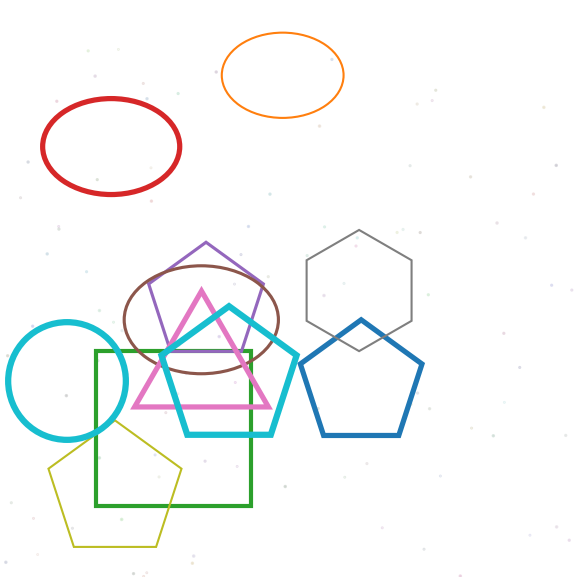[{"shape": "pentagon", "thickness": 2.5, "radius": 0.55, "center": [0.625, 0.335]}, {"shape": "oval", "thickness": 1, "radius": 0.53, "center": [0.489, 0.869]}, {"shape": "square", "thickness": 2, "radius": 0.67, "center": [0.3, 0.256]}, {"shape": "oval", "thickness": 2.5, "radius": 0.59, "center": [0.193, 0.745]}, {"shape": "pentagon", "thickness": 1.5, "radius": 0.52, "center": [0.357, 0.475]}, {"shape": "oval", "thickness": 1.5, "radius": 0.67, "center": [0.349, 0.445]}, {"shape": "triangle", "thickness": 2.5, "radius": 0.67, "center": [0.349, 0.361]}, {"shape": "hexagon", "thickness": 1, "radius": 0.52, "center": [0.622, 0.496]}, {"shape": "pentagon", "thickness": 1, "radius": 0.61, "center": [0.199, 0.15]}, {"shape": "circle", "thickness": 3, "radius": 0.51, "center": [0.116, 0.339]}, {"shape": "pentagon", "thickness": 3, "radius": 0.62, "center": [0.397, 0.346]}]